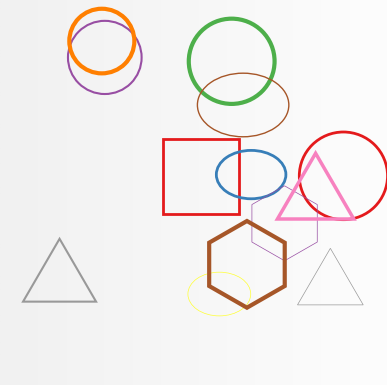[{"shape": "square", "thickness": 2, "radius": 0.49, "center": [0.518, 0.542]}, {"shape": "circle", "thickness": 2, "radius": 0.57, "center": [0.886, 0.543]}, {"shape": "oval", "thickness": 2, "radius": 0.45, "center": [0.648, 0.547]}, {"shape": "circle", "thickness": 3, "radius": 0.55, "center": [0.598, 0.841]}, {"shape": "circle", "thickness": 1.5, "radius": 0.48, "center": [0.27, 0.851]}, {"shape": "hexagon", "thickness": 0.5, "radius": 0.49, "center": [0.734, 0.42]}, {"shape": "circle", "thickness": 3, "radius": 0.42, "center": [0.263, 0.893]}, {"shape": "oval", "thickness": 0.5, "radius": 0.41, "center": [0.566, 0.236]}, {"shape": "hexagon", "thickness": 3, "radius": 0.56, "center": [0.637, 0.313]}, {"shape": "oval", "thickness": 1, "radius": 0.59, "center": [0.627, 0.727]}, {"shape": "triangle", "thickness": 2.5, "radius": 0.57, "center": [0.814, 0.488]}, {"shape": "triangle", "thickness": 0.5, "radius": 0.49, "center": [0.853, 0.257]}, {"shape": "triangle", "thickness": 1.5, "radius": 0.54, "center": [0.154, 0.271]}]